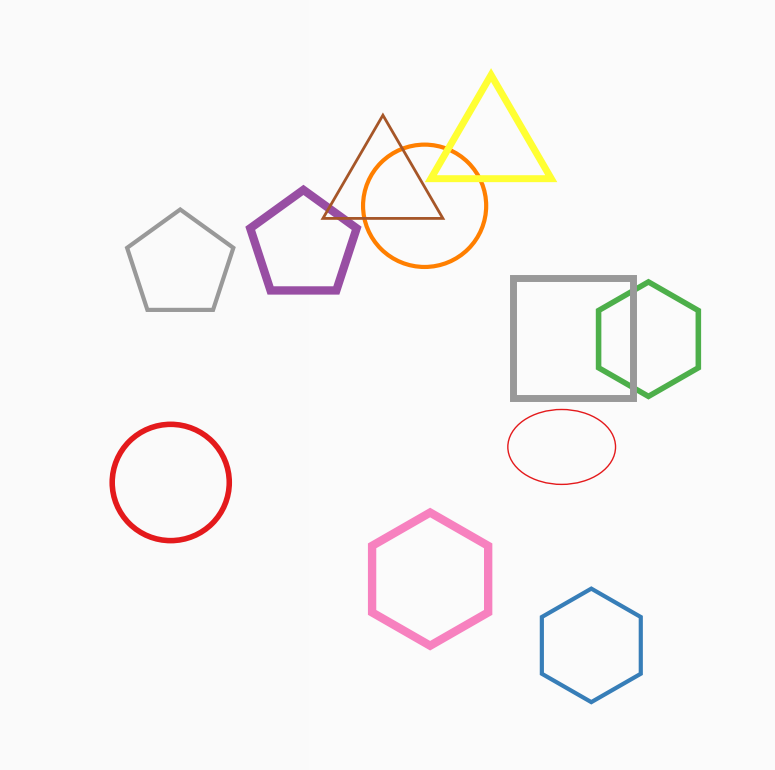[{"shape": "circle", "thickness": 2, "radius": 0.38, "center": [0.22, 0.373]}, {"shape": "oval", "thickness": 0.5, "radius": 0.35, "center": [0.725, 0.42]}, {"shape": "hexagon", "thickness": 1.5, "radius": 0.37, "center": [0.763, 0.162]}, {"shape": "hexagon", "thickness": 2, "radius": 0.37, "center": [0.837, 0.56]}, {"shape": "pentagon", "thickness": 3, "radius": 0.36, "center": [0.392, 0.681]}, {"shape": "circle", "thickness": 1.5, "radius": 0.4, "center": [0.548, 0.733]}, {"shape": "triangle", "thickness": 2.5, "radius": 0.45, "center": [0.634, 0.813]}, {"shape": "triangle", "thickness": 1, "radius": 0.45, "center": [0.494, 0.761]}, {"shape": "hexagon", "thickness": 3, "radius": 0.43, "center": [0.555, 0.248]}, {"shape": "pentagon", "thickness": 1.5, "radius": 0.36, "center": [0.233, 0.656]}, {"shape": "square", "thickness": 2.5, "radius": 0.39, "center": [0.739, 0.561]}]